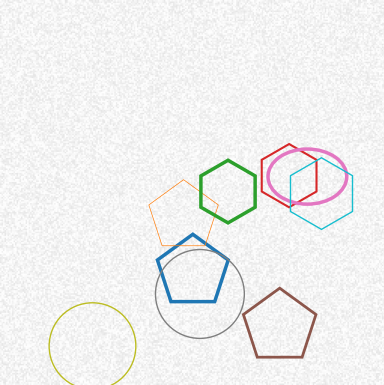[{"shape": "pentagon", "thickness": 2.5, "radius": 0.48, "center": [0.501, 0.295]}, {"shape": "pentagon", "thickness": 0.5, "radius": 0.47, "center": [0.477, 0.438]}, {"shape": "hexagon", "thickness": 2.5, "radius": 0.41, "center": [0.592, 0.502]}, {"shape": "hexagon", "thickness": 1.5, "radius": 0.41, "center": [0.751, 0.544]}, {"shape": "pentagon", "thickness": 2, "radius": 0.5, "center": [0.726, 0.152]}, {"shape": "oval", "thickness": 2.5, "radius": 0.51, "center": [0.798, 0.541]}, {"shape": "circle", "thickness": 1, "radius": 0.58, "center": [0.519, 0.236]}, {"shape": "circle", "thickness": 1, "radius": 0.56, "center": [0.24, 0.101]}, {"shape": "hexagon", "thickness": 1, "radius": 0.46, "center": [0.835, 0.497]}]